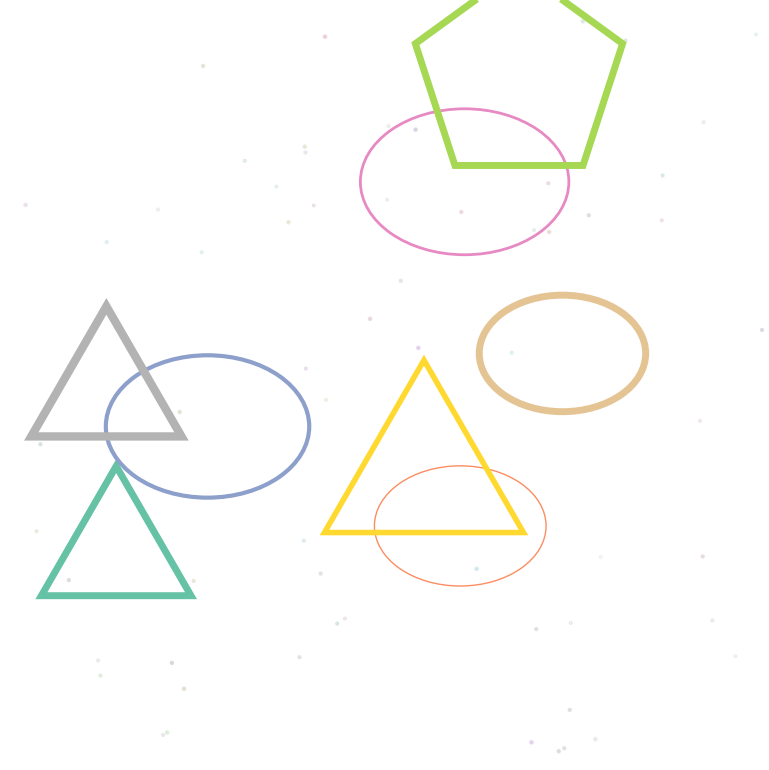[{"shape": "triangle", "thickness": 2.5, "radius": 0.56, "center": [0.151, 0.282]}, {"shape": "oval", "thickness": 0.5, "radius": 0.56, "center": [0.598, 0.317]}, {"shape": "oval", "thickness": 1.5, "radius": 0.66, "center": [0.27, 0.446]}, {"shape": "oval", "thickness": 1, "radius": 0.68, "center": [0.603, 0.764]}, {"shape": "pentagon", "thickness": 2.5, "radius": 0.71, "center": [0.674, 0.9]}, {"shape": "triangle", "thickness": 2, "radius": 0.75, "center": [0.551, 0.383]}, {"shape": "oval", "thickness": 2.5, "radius": 0.54, "center": [0.73, 0.541]}, {"shape": "triangle", "thickness": 3, "radius": 0.56, "center": [0.138, 0.49]}]